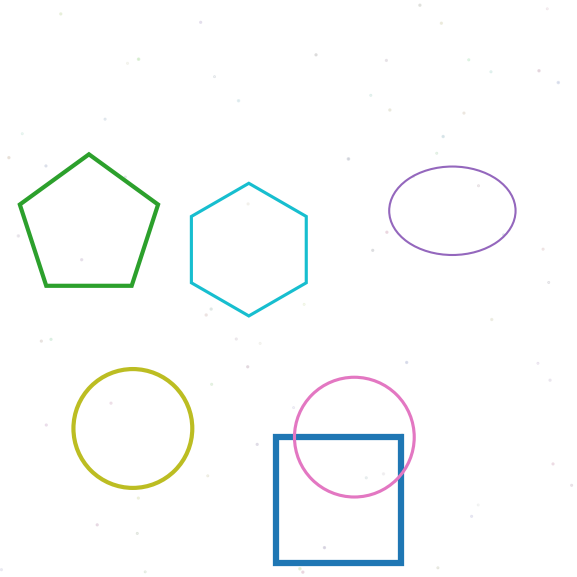[{"shape": "square", "thickness": 3, "radius": 0.54, "center": [0.586, 0.134]}, {"shape": "pentagon", "thickness": 2, "radius": 0.63, "center": [0.154, 0.606]}, {"shape": "oval", "thickness": 1, "radius": 0.55, "center": [0.783, 0.634]}, {"shape": "circle", "thickness": 1.5, "radius": 0.52, "center": [0.614, 0.242]}, {"shape": "circle", "thickness": 2, "radius": 0.51, "center": [0.23, 0.257]}, {"shape": "hexagon", "thickness": 1.5, "radius": 0.57, "center": [0.431, 0.567]}]